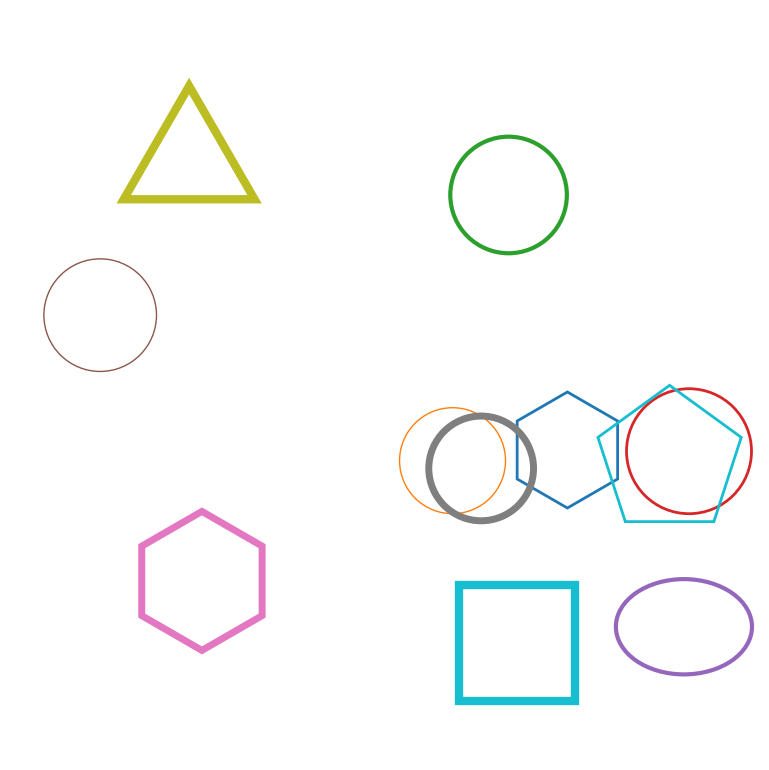[{"shape": "hexagon", "thickness": 1, "radius": 0.38, "center": [0.737, 0.416]}, {"shape": "circle", "thickness": 0.5, "radius": 0.34, "center": [0.588, 0.402]}, {"shape": "circle", "thickness": 1.5, "radius": 0.38, "center": [0.66, 0.747]}, {"shape": "circle", "thickness": 1, "radius": 0.41, "center": [0.895, 0.414]}, {"shape": "oval", "thickness": 1.5, "radius": 0.44, "center": [0.888, 0.186]}, {"shape": "circle", "thickness": 0.5, "radius": 0.37, "center": [0.13, 0.591]}, {"shape": "hexagon", "thickness": 2.5, "radius": 0.45, "center": [0.262, 0.246]}, {"shape": "circle", "thickness": 2.5, "radius": 0.34, "center": [0.625, 0.392]}, {"shape": "triangle", "thickness": 3, "radius": 0.49, "center": [0.246, 0.79]}, {"shape": "pentagon", "thickness": 1, "radius": 0.49, "center": [0.87, 0.402]}, {"shape": "square", "thickness": 3, "radius": 0.38, "center": [0.671, 0.165]}]